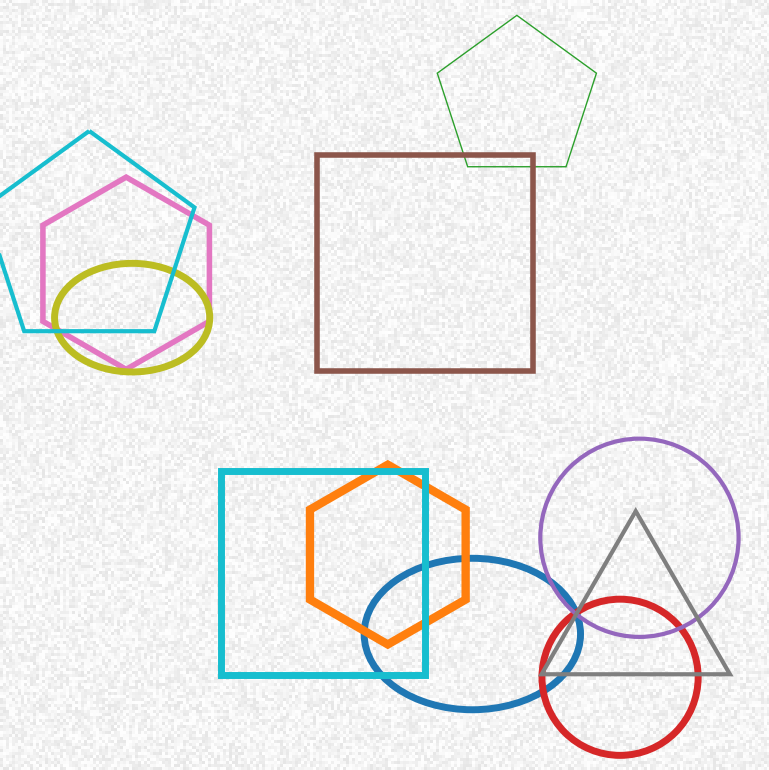[{"shape": "oval", "thickness": 2.5, "radius": 0.7, "center": [0.613, 0.177]}, {"shape": "hexagon", "thickness": 3, "radius": 0.58, "center": [0.504, 0.28]}, {"shape": "pentagon", "thickness": 0.5, "radius": 0.54, "center": [0.671, 0.871]}, {"shape": "circle", "thickness": 2.5, "radius": 0.51, "center": [0.805, 0.12]}, {"shape": "circle", "thickness": 1.5, "radius": 0.64, "center": [0.83, 0.302]}, {"shape": "square", "thickness": 2, "radius": 0.7, "center": [0.552, 0.658]}, {"shape": "hexagon", "thickness": 2, "radius": 0.62, "center": [0.164, 0.645]}, {"shape": "triangle", "thickness": 1.5, "radius": 0.71, "center": [0.826, 0.195]}, {"shape": "oval", "thickness": 2.5, "radius": 0.5, "center": [0.172, 0.587]}, {"shape": "pentagon", "thickness": 1.5, "radius": 0.72, "center": [0.116, 0.686]}, {"shape": "square", "thickness": 2.5, "radius": 0.66, "center": [0.419, 0.256]}]